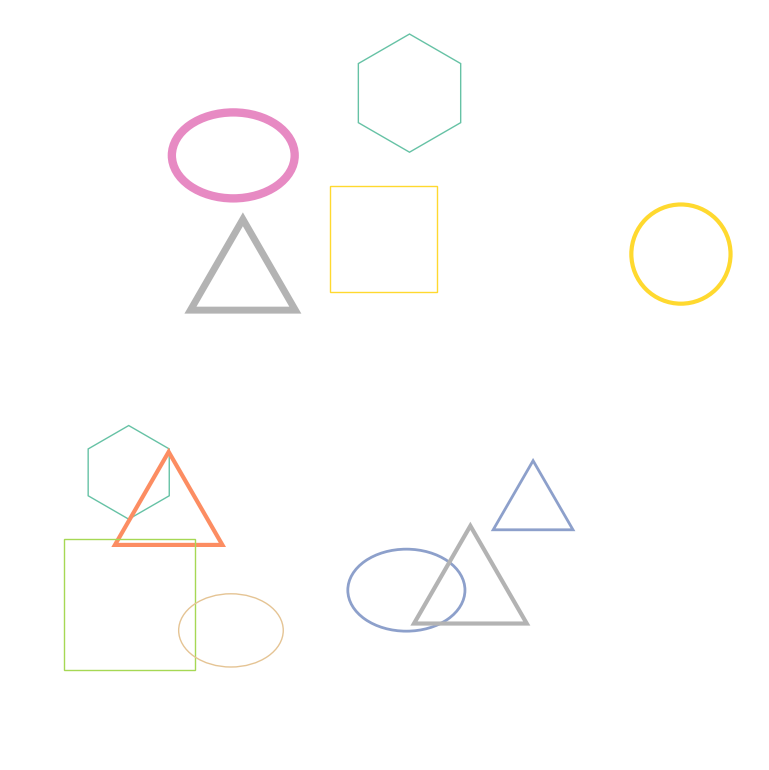[{"shape": "hexagon", "thickness": 0.5, "radius": 0.38, "center": [0.532, 0.879]}, {"shape": "hexagon", "thickness": 0.5, "radius": 0.3, "center": [0.167, 0.387]}, {"shape": "triangle", "thickness": 1.5, "radius": 0.4, "center": [0.219, 0.333]}, {"shape": "triangle", "thickness": 1, "radius": 0.3, "center": [0.692, 0.342]}, {"shape": "oval", "thickness": 1, "radius": 0.38, "center": [0.528, 0.234]}, {"shape": "oval", "thickness": 3, "radius": 0.4, "center": [0.303, 0.798]}, {"shape": "square", "thickness": 0.5, "radius": 0.43, "center": [0.169, 0.215]}, {"shape": "square", "thickness": 0.5, "radius": 0.34, "center": [0.498, 0.69]}, {"shape": "circle", "thickness": 1.5, "radius": 0.32, "center": [0.884, 0.67]}, {"shape": "oval", "thickness": 0.5, "radius": 0.34, "center": [0.3, 0.181]}, {"shape": "triangle", "thickness": 1.5, "radius": 0.42, "center": [0.611, 0.232]}, {"shape": "triangle", "thickness": 2.5, "radius": 0.39, "center": [0.315, 0.637]}]